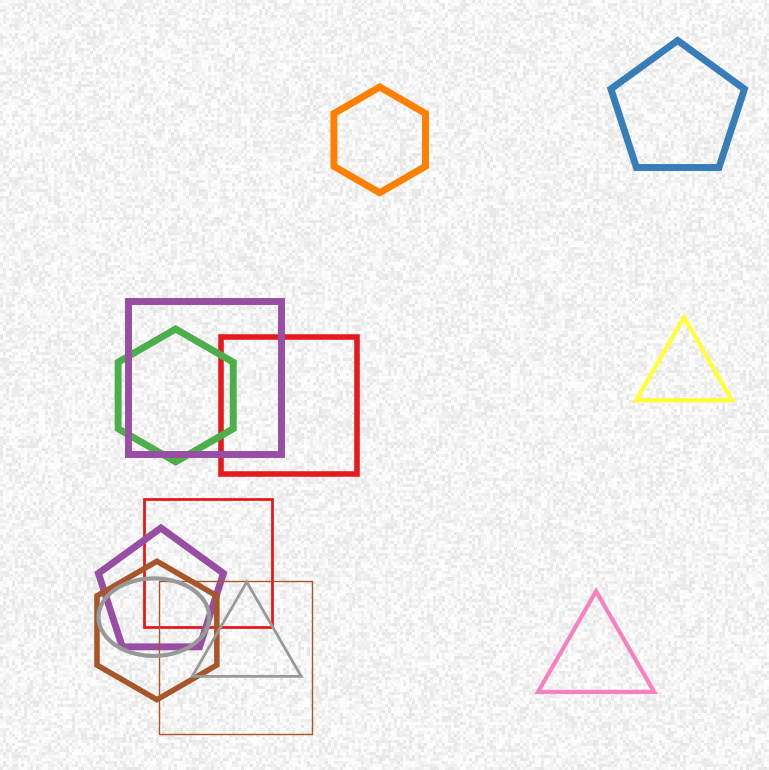[{"shape": "square", "thickness": 1, "radius": 0.41, "center": [0.27, 0.269]}, {"shape": "square", "thickness": 2, "radius": 0.44, "center": [0.375, 0.473]}, {"shape": "pentagon", "thickness": 2.5, "radius": 0.46, "center": [0.88, 0.856]}, {"shape": "hexagon", "thickness": 2.5, "radius": 0.43, "center": [0.228, 0.486]}, {"shape": "pentagon", "thickness": 2.5, "radius": 0.43, "center": [0.209, 0.229]}, {"shape": "square", "thickness": 2.5, "radius": 0.5, "center": [0.266, 0.51]}, {"shape": "hexagon", "thickness": 2.5, "radius": 0.34, "center": [0.493, 0.818]}, {"shape": "triangle", "thickness": 1.5, "radius": 0.36, "center": [0.888, 0.516]}, {"shape": "hexagon", "thickness": 2, "radius": 0.45, "center": [0.204, 0.181]}, {"shape": "square", "thickness": 0.5, "radius": 0.5, "center": [0.306, 0.146]}, {"shape": "triangle", "thickness": 1.5, "radius": 0.44, "center": [0.774, 0.145]}, {"shape": "triangle", "thickness": 1, "radius": 0.41, "center": [0.32, 0.162]}, {"shape": "oval", "thickness": 1.5, "radius": 0.36, "center": [0.2, 0.198]}]